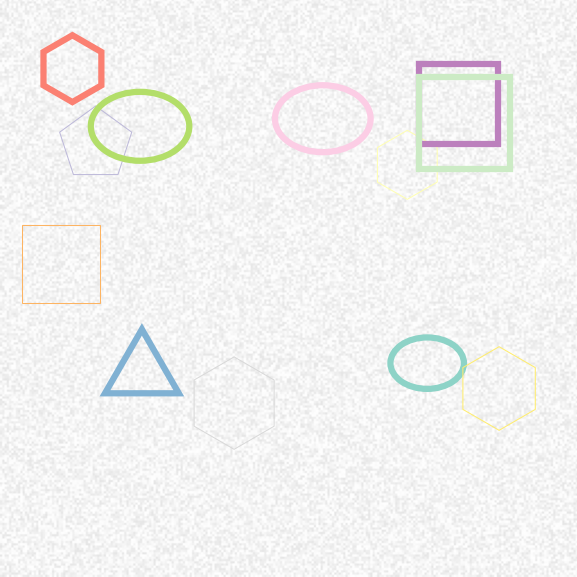[{"shape": "oval", "thickness": 3, "radius": 0.32, "center": [0.74, 0.37]}, {"shape": "hexagon", "thickness": 0.5, "radius": 0.3, "center": [0.705, 0.714]}, {"shape": "pentagon", "thickness": 0.5, "radius": 0.33, "center": [0.166, 0.75]}, {"shape": "hexagon", "thickness": 3, "radius": 0.29, "center": [0.125, 0.88]}, {"shape": "triangle", "thickness": 3, "radius": 0.37, "center": [0.246, 0.355]}, {"shape": "square", "thickness": 0.5, "radius": 0.34, "center": [0.106, 0.542]}, {"shape": "oval", "thickness": 3, "radius": 0.43, "center": [0.243, 0.78]}, {"shape": "oval", "thickness": 3, "radius": 0.41, "center": [0.559, 0.794]}, {"shape": "hexagon", "thickness": 0.5, "radius": 0.4, "center": [0.405, 0.301]}, {"shape": "square", "thickness": 3, "radius": 0.35, "center": [0.794, 0.818]}, {"shape": "square", "thickness": 3, "radius": 0.4, "center": [0.804, 0.786]}, {"shape": "hexagon", "thickness": 0.5, "radius": 0.36, "center": [0.864, 0.326]}]